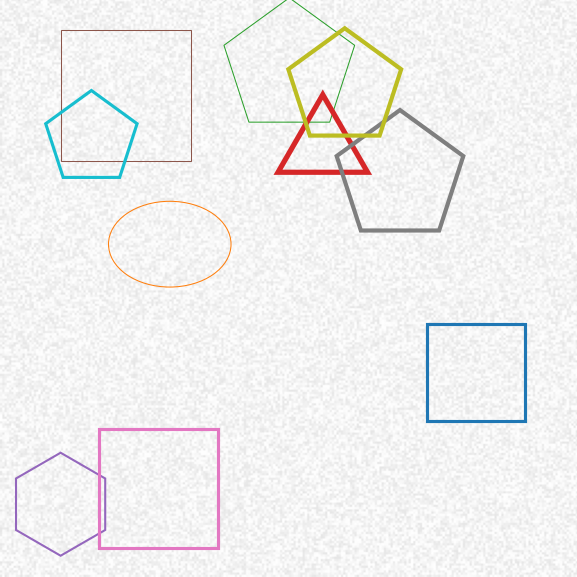[{"shape": "square", "thickness": 1.5, "radius": 0.42, "center": [0.824, 0.354]}, {"shape": "oval", "thickness": 0.5, "radius": 0.53, "center": [0.294, 0.576]}, {"shape": "pentagon", "thickness": 0.5, "radius": 0.6, "center": [0.501, 0.884]}, {"shape": "triangle", "thickness": 2.5, "radius": 0.45, "center": [0.559, 0.746]}, {"shape": "hexagon", "thickness": 1, "radius": 0.45, "center": [0.105, 0.126]}, {"shape": "square", "thickness": 0.5, "radius": 0.56, "center": [0.218, 0.834]}, {"shape": "square", "thickness": 1.5, "radius": 0.51, "center": [0.275, 0.154]}, {"shape": "pentagon", "thickness": 2, "radius": 0.58, "center": [0.693, 0.693]}, {"shape": "pentagon", "thickness": 2, "radius": 0.51, "center": [0.597, 0.847]}, {"shape": "pentagon", "thickness": 1.5, "radius": 0.42, "center": [0.158, 0.759]}]